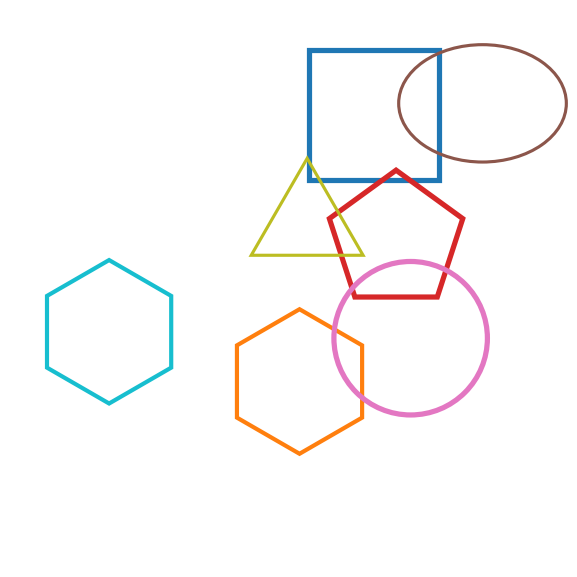[{"shape": "square", "thickness": 2.5, "radius": 0.56, "center": [0.647, 0.8]}, {"shape": "hexagon", "thickness": 2, "radius": 0.63, "center": [0.519, 0.339]}, {"shape": "pentagon", "thickness": 2.5, "radius": 0.61, "center": [0.686, 0.583]}, {"shape": "oval", "thickness": 1.5, "radius": 0.73, "center": [0.836, 0.82]}, {"shape": "circle", "thickness": 2.5, "radius": 0.66, "center": [0.711, 0.413]}, {"shape": "triangle", "thickness": 1.5, "radius": 0.56, "center": [0.532, 0.613]}, {"shape": "hexagon", "thickness": 2, "radius": 0.62, "center": [0.189, 0.425]}]